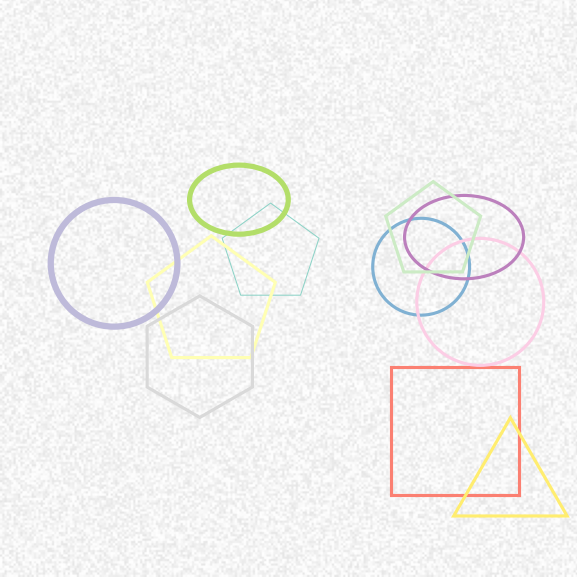[{"shape": "pentagon", "thickness": 0.5, "radius": 0.44, "center": [0.469, 0.559]}, {"shape": "pentagon", "thickness": 1.5, "radius": 0.58, "center": [0.366, 0.474]}, {"shape": "circle", "thickness": 3, "radius": 0.55, "center": [0.198, 0.543]}, {"shape": "square", "thickness": 1.5, "radius": 0.55, "center": [0.788, 0.253]}, {"shape": "circle", "thickness": 1.5, "radius": 0.42, "center": [0.729, 0.537]}, {"shape": "oval", "thickness": 2.5, "radius": 0.43, "center": [0.414, 0.653]}, {"shape": "circle", "thickness": 1.5, "radius": 0.55, "center": [0.832, 0.476]}, {"shape": "hexagon", "thickness": 1.5, "radius": 0.53, "center": [0.346, 0.382]}, {"shape": "oval", "thickness": 1.5, "radius": 0.52, "center": [0.804, 0.589]}, {"shape": "pentagon", "thickness": 1.5, "radius": 0.43, "center": [0.75, 0.598]}, {"shape": "triangle", "thickness": 1.5, "radius": 0.57, "center": [0.884, 0.162]}]